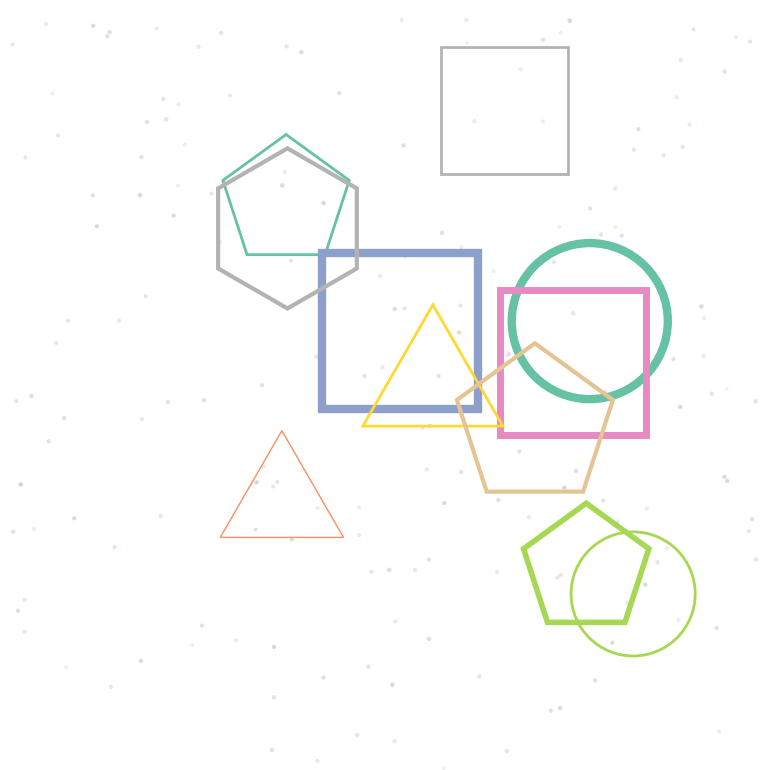[{"shape": "circle", "thickness": 3, "radius": 0.51, "center": [0.766, 0.583]}, {"shape": "pentagon", "thickness": 1, "radius": 0.43, "center": [0.372, 0.739]}, {"shape": "triangle", "thickness": 0.5, "radius": 0.46, "center": [0.366, 0.348]}, {"shape": "square", "thickness": 3, "radius": 0.51, "center": [0.52, 0.57]}, {"shape": "square", "thickness": 2.5, "radius": 0.47, "center": [0.744, 0.529]}, {"shape": "pentagon", "thickness": 2, "radius": 0.43, "center": [0.761, 0.261]}, {"shape": "circle", "thickness": 1, "radius": 0.4, "center": [0.822, 0.229]}, {"shape": "triangle", "thickness": 1, "radius": 0.52, "center": [0.562, 0.499]}, {"shape": "pentagon", "thickness": 1.5, "radius": 0.53, "center": [0.695, 0.448]}, {"shape": "hexagon", "thickness": 1.5, "radius": 0.52, "center": [0.373, 0.703]}, {"shape": "square", "thickness": 1, "radius": 0.41, "center": [0.655, 0.856]}]